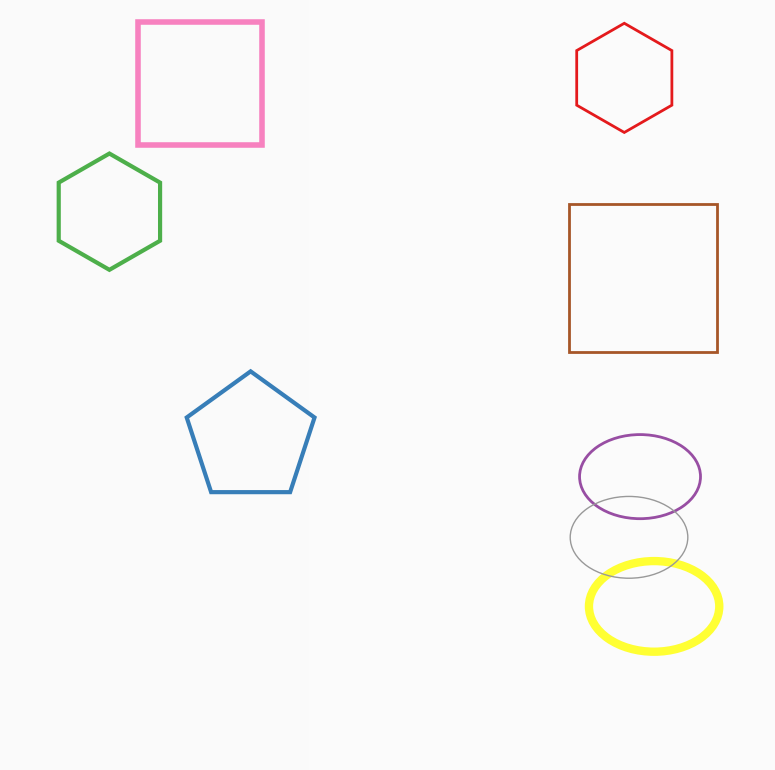[{"shape": "hexagon", "thickness": 1, "radius": 0.35, "center": [0.806, 0.899]}, {"shape": "pentagon", "thickness": 1.5, "radius": 0.43, "center": [0.323, 0.431]}, {"shape": "hexagon", "thickness": 1.5, "radius": 0.38, "center": [0.141, 0.725]}, {"shape": "oval", "thickness": 1, "radius": 0.39, "center": [0.826, 0.381]}, {"shape": "oval", "thickness": 3, "radius": 0.42, "center": [0.844, 0.212]}, {"shape": "square", "thickness": 1, "radius": 0.48, "center": [0.83, 0.639]}, {"shape": "square", "thickness": 2, "radius": 0.4, "center": [0.258, 0.892]}, {"shape": "oval", "thickness": 0.5, "radius": 0.38, "center": [0.812, 0.302]}]